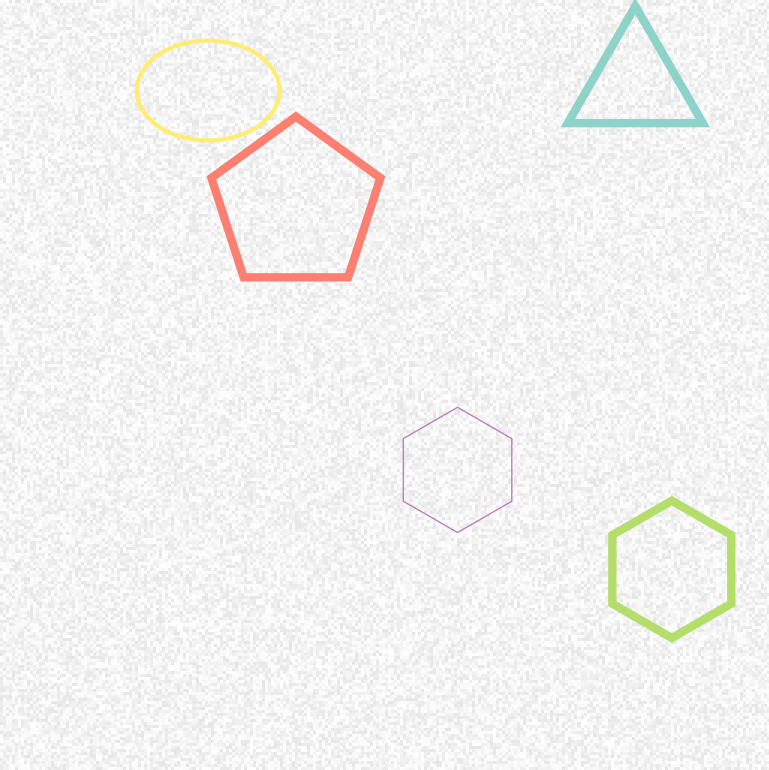[{"shape": "triangle", "thickness": 3, "radius": 0.51, "center": [0.825, 0.891]}, {"shape": "pentagon", "thickness": 3, "radius": 0.58, "center": [0.384, 0.733]}, {"shape": "hexagon", "thickness": 3, "radius": 0.45, "center": [0.872, 0.261]}, {"shape": "hexagon", "thickness": 0.5, "radius": 0.41, "center": [0.594, 0.39]}, {"shape": "oval", "thickness": 1.5, "radius": 0.46, "center": [0.27, 0.882]}]